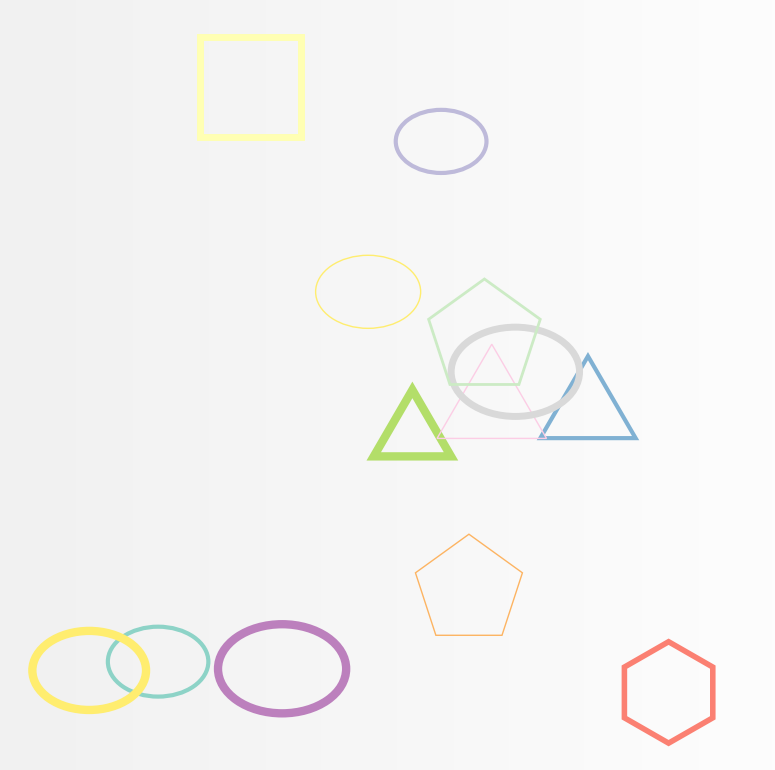[{"shape": "oval", "thickness": 1.5, "radius": 0.32, "center": [0.204, 0.141]}, {"shape": "square", "thickness": 2.5, "radius": 0.32, "center": [0.323, 0.887]}, {"shape": "oval", "thickness": 1.5, "radius": 0.29, "center": [0.569, 0.816]}, {"shape": "hexagon", "thickness": 2, "radius": 0.33, "center": [0.863, 0.101]}, {"shape": "triangle", "thickness": 1.5, "radius": 0.35, "center": [0.759, 0.466]}, {"shape": "pentagon", "thickness": 0.5, "radius": 0.36, "center": [0.605, 0.234]}, {"shape": "triangle", "thickness": 3, "radius": 0.29, "center": [0.532, 0.436]}, {"shape": "triangle", "thickness": 0.5, "radius": 0.41, "center": [0.635, 0.471]}, {"shape": "oval", "thickness": 2.5, "radius": 0.41, "center": [0.665, 0.517]}, {"shape": "oval", "thickness": 3, "radius": 0.41, "center": [0.364, 0.131]}, {"shape": "pentagon", "thickness": 1, "radius": 0.38, "center": [0.625, 0.562]}, {"shape": "oval", "thickness": 3, "radius": 0.37, "center": [0.115, 0.129]}, {"shape": "oval", "thickness": 0.5, "radius": 0.34, "center": [0.475, 0.621]}]